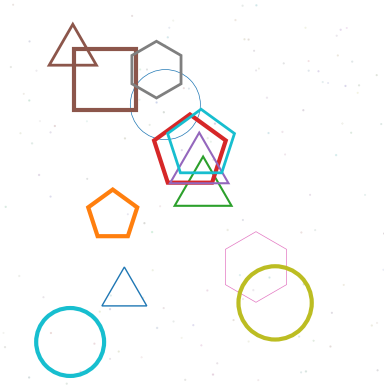[{"shape": "circle", "thickness": 0.5, "radius": 0.46, "center": [0.429, 0.728]}, {"shape": "triangle", "thickness": 1, "radius": 0.34, "center": [0.323, 0.239]}, {"shape": "pentagon", "thickness": 3, "radius": 0.33, "center": [0.293, 0.441]}, {"shape": "triangle", "thickness": 1.5, "radius": 0.43, "center": [0.528, 0.508]}, {"shape": "pentagon", "thickness": 3, "radius": 0.49, "center": [0.493, 0.605]}, {"shape": "triangle", "thickness": 1.5, "radius": 0.44, "center": [0.517, 0.568]}, {"shape": "triangle", "thickness": 2, "radius": 0.35, "center": [0.189, 0.866]}, {"shape": "square", "thickness": 3, "radius": 0.4, "center": [0.272, 0.793]}, {"shape": "hexagon", "thickness": 0.5, "radius": 0.46, "center": [0.665, 0.307]}, {"shape": "hexagon", "thickness": 2, "radius": 0.37, "center": [0.406, 0.819]}, {"shape": "circle", "thickness": 3, "radius": 0.48, "center": [0.715, 0.213]}, {"shape": "circle", "thickness": 3, "radius": 0.44, "center": [0.182, 0.112]}, {"shape": "pentagon", "thickness": 2, "radius": 0.46, "center": [0.522, 0.625]}]